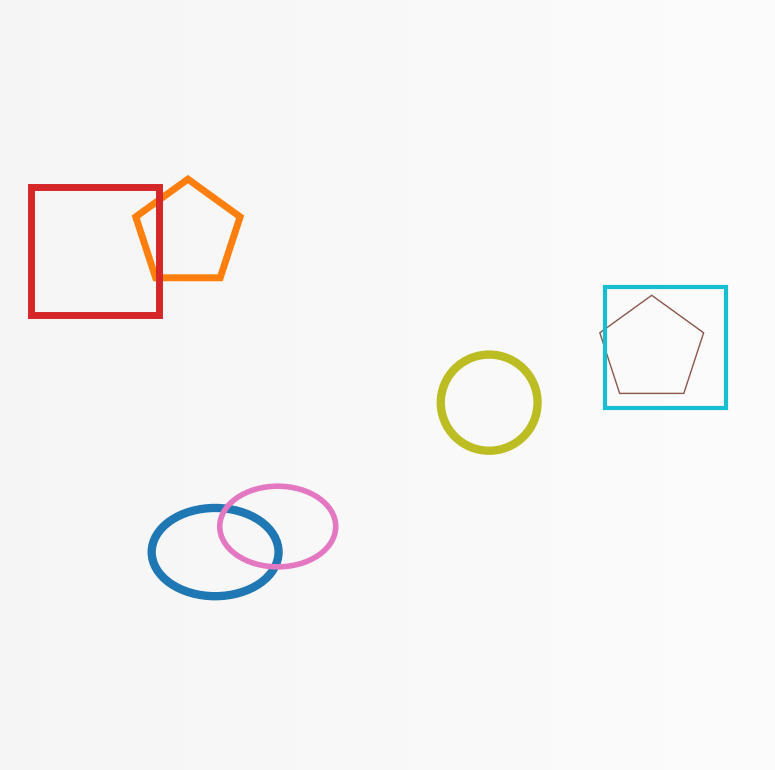[{"shape": "oval", "thickness": 3, "radius": 0.41, "center": [0.278, 0.283]}, {"shape": "pentagon", "thickness": 2.5, "radius": 0.35, "center": [0.242, 0.697]}, {"shape": "square", "thickness": 2.5, "radius": 0.41, "center": [0.123, 0.674]}, {"shape": "pentagon", "thickness": 0.5, "radius": 0.35, "center": [0.841, 0.546]}, {"shape": "oval", "thickness": 2, "radius": 0.37, "center": [0.358, 0.316]}, {"shape": "circle", "thickness": 3, "radius": 0.31, "center": [0.631, 0.477]}, {"shape": "square", "thickness": 1.5, "radius": 0.39, "center": [0.859, 0.549]}]